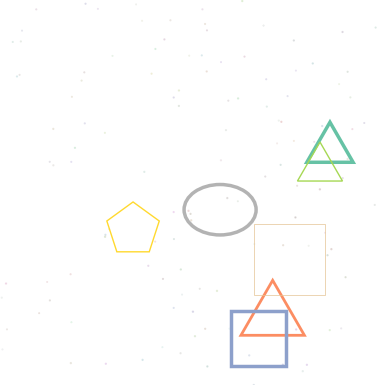[{"shape": "triangle", "thickness": 2.5, "radius": 0.35, "center": [0.857, 0.613]}, {"shape": "triangle", "thickness": 2, "radius": 0.48, "center": [0.708, 0.177]}, {"shape": "square", "thickness": 2.5, "radius": 0.36, "center": [0.672, 0.121]}, {"shape": "triangle", "thickness": 1, "radius": 0.34, "center": [0.831, 0.564]}, {"shape": "pentagon", "thickness": 1, "radius": 0.36, "center": [0.346, 0.404]}, {"shape": "square", "thickness": 0.5, "radius": 0.46, "center": [0.752, 0.327]}, {"shape": "oval", "thickness": 2.5, "radius": 0.47, "center": [0.572, 0.455]}]